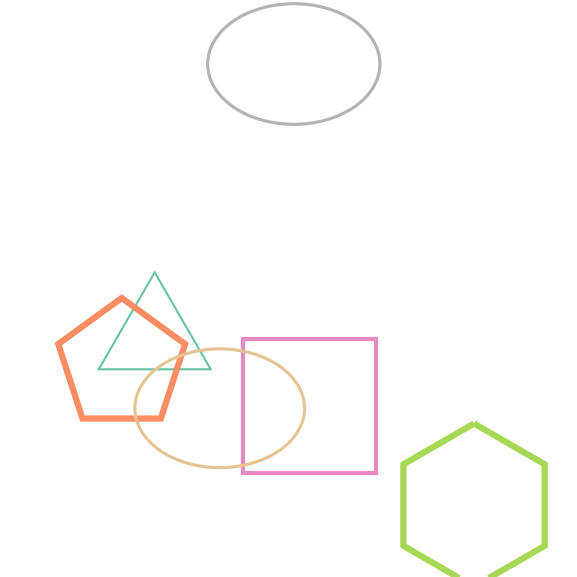[{"shape": "triangle", "thickness": 1, "radius": 0.56, "center": [0.268, 0.416]}, {"shape": "pentagon", "thickness": 3, "radius": 0.58, "center": [0.211, 0.368]}, {"shape": "square", "thickness": 2, "radius": 0.58, "center": [0.536, 0.296]}, {"shape": "hexagon", "thickness": 3, "radius": 0.71, "center": [0.821, 0.125]}, {"shape": "oval", "thickness": 1.5, "radius": 0.73, "center": [0.38, 0.292]}, {"shape": "oval", "thickness": 1.5, "radius": 0.75, "center": [0.509, 0.888]}]